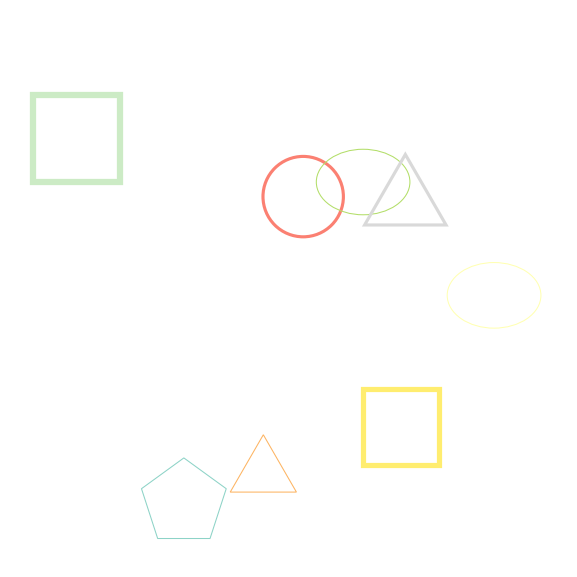[{"shape": "pentagon", "thickness": 0.5, "radius": 0.39, "center": [0.318, 0.129]}, {"shape": "oval", "thickness": 0.5, "radius": 0.41, "center": [0.856, 0.488]}, {"shape": "circle", "thickness": 1.5, "radius": 0.35, "center": [0.525, 0.659]}, {"shape": "triangle", "thickness": 0.5, "radius": 0.33, "center": [0.456, 0.18]}, {"shape": "oval", "thickness": 0.5, "radius": 0.41, "center": [0.629, 0.684]}, {"shape": "triangle", "thickness": 1.5, "radius": 0.41, "center": [0.702, 0.65]}, {"shape": "square", "thickness": 3, "radius": 0.38, "center": [0.133, 0.759]}, {"shape": "square", "thickness": 2.5, "radius": 0.33, "center": [0.694, 0.26]}]